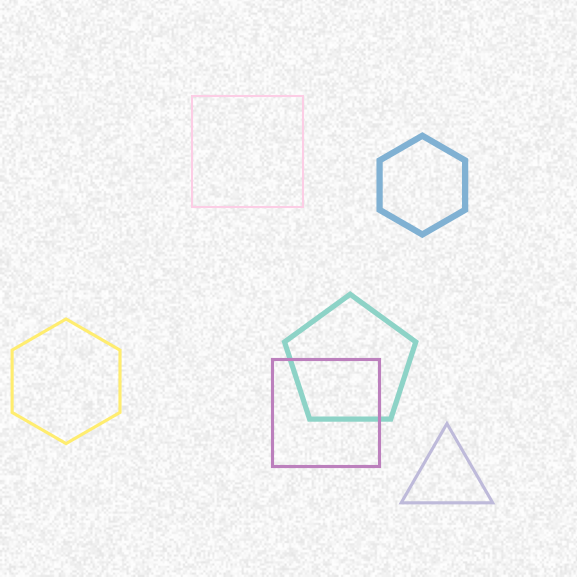[{"shape": "pentagon", "thickness": 2.5, "radius": 0.6, "center": [0.606, 0.37]}, {"shape": "triangle", "thickness": 1.5, "radius": 0.46, "center": [0.774, 0.174]}, {"shape": "hexagon", "thickness": 3, "radius": 0.43, "center": [0.731, 0.679]}, {"shape": "square", "thickness": 1, "radius": 0.48, "center": [0.428, 0.737]}, {"shape": "square", "thickness": 1.5, "radius": 0.46, "center": [0.564, 0.285]}, {"shape": "hexagon", "thickness": 1.5, "radius": 0.54, "center": [0.114, 0.339]}]